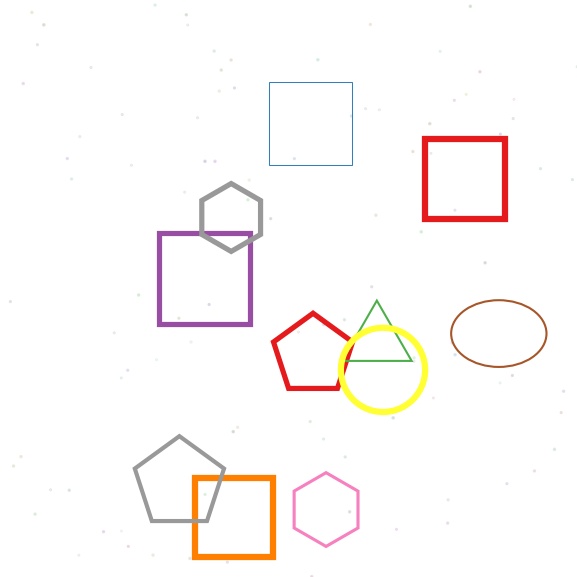[{"shape": "pentagon", "thickness": 2.5, "radius": 0.36, "center": [0.542, 0.385]}, {"shape": "square", "thickness": 3, "radius": 0.35, "center": [0.805, 0.689]}, {"shape": "square", "thickness": 0.5, "radius": 0.36, "center": [0.538, 0.785]}, {"shape": "triangle", "thickness": 1, "radius": 0.35, "center": [0.653, 0.409]}, {"shape": "square", "thickness": 2.5, "radius": 0.39, "center": [0.354, 0.516]}, {"shape": "square", "thickness": 3, "radius": 0.34, "center": [0.406, 0.103]}, {"shape": "circle", "thickness": 3, "radius": 0.36, "center": [0.663, 0.359]}, {"shape": "oval", "thickness": 1, "radius": 0.41, "center": [0.864, 0.422]}, {"shape": "hexagon", "thickness": 1.5, "radius": 0.32, "center": [0.565, 0.117]}, {"shape": "hexagon", "thickness": 2.5, "radius": 0.29, "center": [0.4, 0.623]}, {"shape": "pentagon", "thickness": 2, "radius": 0.41, "center": [0.311, 0.163]}]